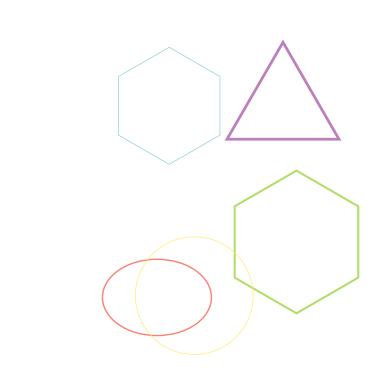[{"shape": "hexagon", "thickness": 0.5, "radius": 0.76, "center": [0.44, 0.725]}, {"shape": "oval", "thickness": 1, "radius": 0.71, "center": [0.408, 0.227]}, {"shape": "hexagon", "thickness": 1.5, "radius": 0.93, "center": [0.77, 0.371]}, {"shape": "triangle", "thickness": 2, "radius": 0.84, "center": [0.735, 0.722]}, {"shape": "circle", "thickness": 0.5, "radius": 0.76, "center": [0.505, 0.232]}]